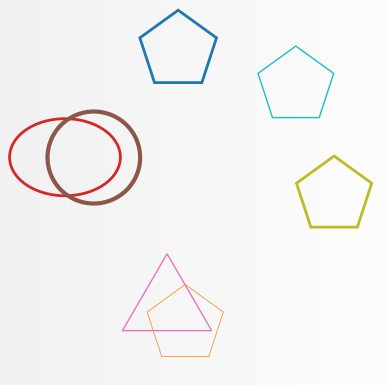[{"shape": "pentagon", "thickness": 2, "radius": 0.52, "center": [0.46, 0.87]}, {"shape": "pentagon", "thickness": 0.5, "radius": 0.52, "center": [0.478, 0.158]}, {"shape": "oval", "thickness": 2, "radius": 0.71, "center": [0.168, 0.592]}, {"shape": "circle", "thickness": 3, "radius": 0.6, "center": [0.242, 0.591]}, {"shape": "triangle", "thickness": 1, "radius": 0.66, "center": [0.431, 0.208]}, {"shape": "pentagon", "thickness": 2, "radius": 0.51, "center": [0.862, 0.493]}, {"shape": "pentagon", "thickness": 1, "radius": 0.51, "center": [0.763, 0.778]}]